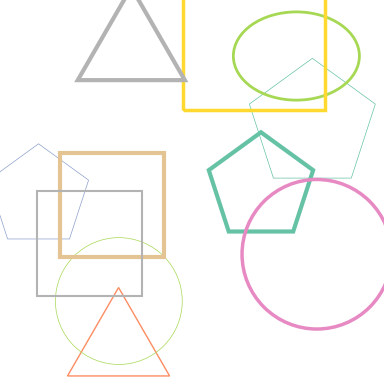[{"shape": "pentagon", "thickness": 3, "radius": 0.71, "center": [0.678, 0.514]}, {"shape": "pentagon", "thickness": 0.5, "radius": 0.86, "center": [0.811, 0.677]}, {"shape": "triangle", "thickness": 1, "radius": 0.77, "center": [0.308, 0.1]}, {"shape": "pentagon", "thickness": 0.5, "radius": 0.68, "center": [0.1, 0.49]}, {"shape": "circle", "thickness": 2.5, "radius": 0.97, "center": [0.823, 0.34]}, {"shape": "circle", "thickness": 0.5, "radius": 0.82, "center": [0.309, 0.218]}, {"shape": "oval", "thickness": 2, "radius": 0.82, "center": [0.77, 0.855]}, {"shape": "square", "thickness": 2.5, "radius": 0.92, "center": [0.66, 0.898]}, {"shape": "square", "thickness": 3, "radius": 0.67, "center": [0.29, 0.467]}, {"shape": "triangle", "thickness": 3, "radius": 0.8, "center": [0.341, 0.872]}, {"shape": "square", "thickness": 1.5, "radius": 0.68, "center": [0.232, 0.368]}]